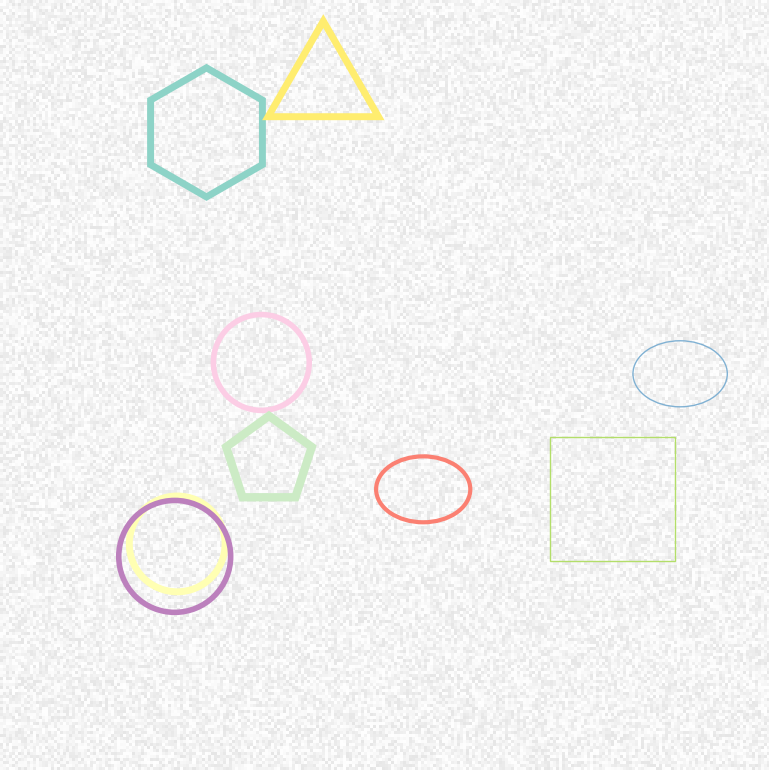[{"shape": "hexagon", "thickness": 2.5, "radius": 0.42, "center": [0.268, 0.828]}, {"shape": "circle", "thickness": 2.5, "radius": 0.31, "center": [0.23, 0.294]}, {"shape": "oval", "thickness": 1.5, "radius": 0.31, "center": [0.55, 0.365]}, {"shape": "oval", "thickness": 0.5, "radius": 0.31, "center": [0.883, 0.515]}, {"shape": "square", "thickness": 0.5, "radius": 0.4, "center": [0.796, 0.352]}, {"shape": "circle", "thickness": 2, "radius": 0.31, "center": [0.339, 0.529]}, {"shape": "circle", "thickness": 2, "radius": 0.36, "center": [0.227, 0.277]}, {"shape": "pentagon", "thickness": 3, "radius": 0.29, "center": [0.349, 0.401]}, {"shape": "triangle", "thickness": 2.5, "radius": 0.41, "center": [0.42, 0.89]}]